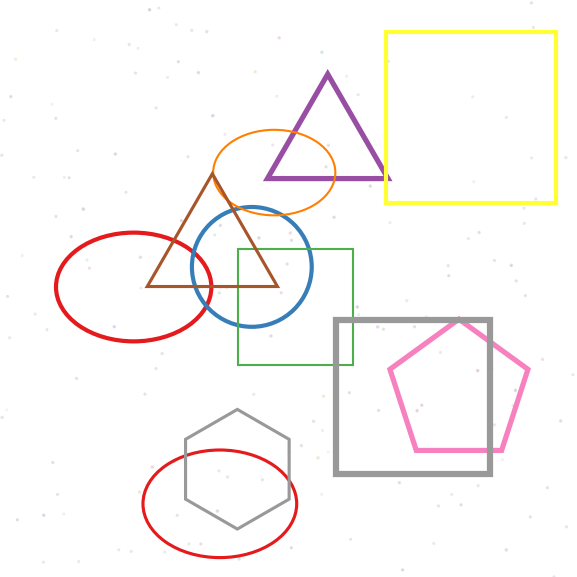[{"shape": "oval", "thickness": 1.5, "radius": 0.67, "center": [0.381, 0.127]}, {"shape": "oval", "thickness": 2, "radius": 0.67, "center": [0.231, 0.502]}, {"shape": "circle", "thickness": 2, "radius": 0.52, "center": [0.436, 0.537]}, {"shape": "square", "thickness": 1, "radius": 0.5, "center": [0.512, 0.467]}, {"shape": "triangle", "thickness": 2.5, "radius": 0.6, "center": [0.567, 0.75]}, {"shape": "oval", "thickness": 1, "radius": 0.53, "center": [0.475, 0.7]}, {"shape": "square", "thickness": 2, "radius": 0.74, "center": [0.816, 0.795]}, {"shape": "triangle", "thickness": 1.5, "radius": 0.65, "center": [0.368, 0.568]}, {"shape": "pentagon", "thickness": 2.5, "radius": 0.63, "center": [0.795, 0.321]}, {"shape": "hexagon", "thickness": 1.5, "radius": 0.52, "center": [0.411, 0.187]}, {"shape": "square", "thickness": 3, "radius": 0.67, "center": [0.715, 0.312]}]